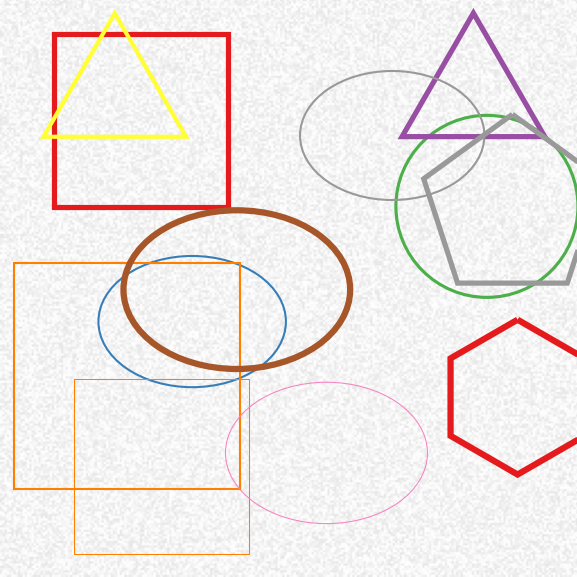[{"shape": "square", "thickness": 2.5, "radius": 0.75, "center": [0.245, 0.79]}, {"shape": "hexagon", "thickness": 3, "radius": 0.67, "center": [0.896, 0.311]}, {"shape": "oval", "thickness": 1, "radius": 0.81, "center": [0.333, 0.442]}, {"shape": "circle", "thickness": 1.5, "radius": 0.79, "center": [0.843, 0.642]}, {"shape": "triangle", "thickness": 2.5, "radius": 0.71, "center": [0.82, 0.834]}, {"shape": "square", "thickness": 1, "radius": 0.98, "center": [0.22, 0.348]}, {"shape": "square", "thickness": 0.5, "radius": 0.76, "center": [0.28, 0.191]}, {"shape": "triangle", "thickness": 2, "radius": 0.71, "center": [0.199, 0.834]}, {"shape": "oval", "thickness": 3, "radius": 0.98, "center": [0.41, 0.498]}, {"shape": "oval", "thickness": 0.5, "radius": 0.87, "center": [0.565, 0.215]}, {"shape": "pentagon", "thickness": 2.5, "radius": 0.81, "center": [0.887, 0.64]}, {"shape": "oval", "thickness": 1, "radius": 0.8, "center": [0.679, 0.764]}]